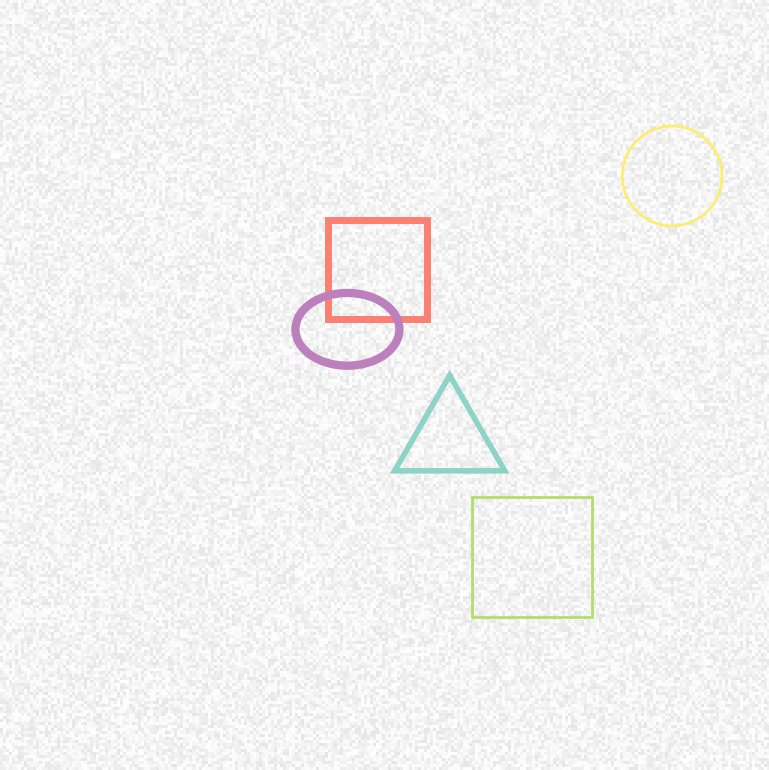[{"shape": "triangle", "thickness": 2, "radius": 0.41, "center": [0.584, 0.43]}, {"shape": "square", "thickness": 2.5, "radius": 0.32, "center": [0.491, 0.65]}, {"shape": "square", "thickness": 1, "radius": 0.39, "center": [0.691, 0.276]}, {"shape": "oval", "thickness": 3, "radius": 0.34, "center": [0.451, 0.572]}, {"shape": "circle", "thickness": 1, "radius": 0.32, "center": [0.873, 0.771]}]